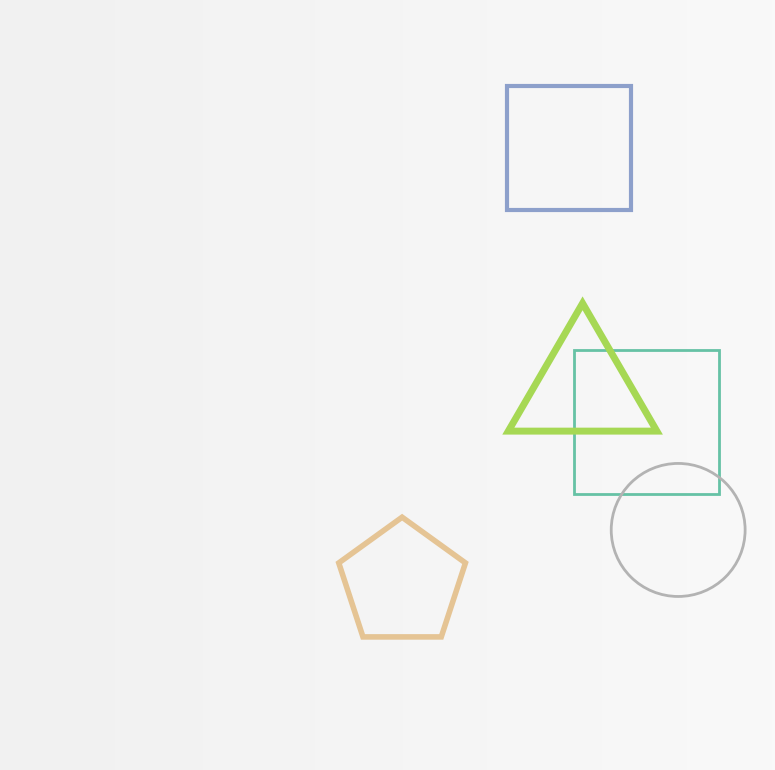[{"shape": "square", "thickness": 1, "radius": 0.47, "center": [0.835, 0.452]}, {"shape": "square", "thickness": 1.5, "radius": 0.4, "center": [0.734, 0.807]}, {"shape": "triangle", "thickness": 2.5, "radius": 0.55, "center": [0.752, 0.495]}, {"shape": "pentagon", "thickness": 2, "radius": 0.43, "center": [0.519, 0.242]}, {"shape": "circle", "thickness": 1, "radius": 0.43, "center": [0.875, 0.312]}]